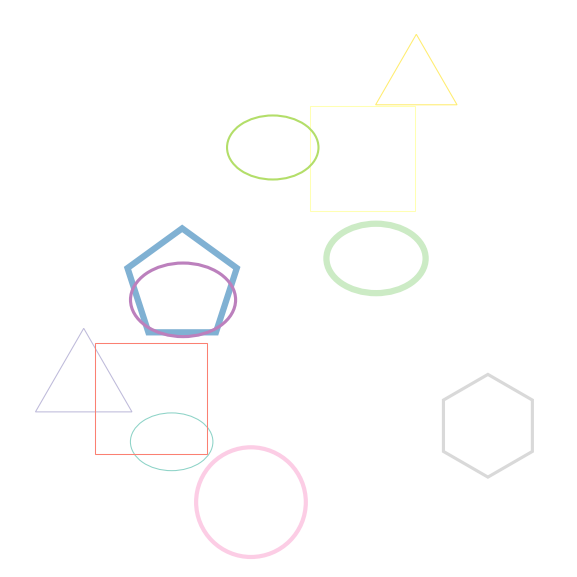[{"shape": "oval", "thickness": 0.5, "radius": 0.36, "center": [0.297, 0.234]}, {"shape": "square", "thickness": 0.5, "radius": 0.45, "center": [0.628, 0.725]}, {"shape": "triangle", "thickness": 0.5, "radius": 0.48, "center": [0.145, 0.334]}, {"shape": "square", "thickness": 0.5, "radius": 0.48, "center": [0.262, 0.309]}, {"shape": "pentagon", "thickness": 3, "radius": 0.5, "center": [0.315, 0.504]}, {"shape": "oval", "thickness": 1, "radius": 0.4, "center": [0.472, 0.744]}, {"shape": "circle", "thickness": 2, "radius": 0.47, "center": [0.435, 0.13]}, {"shape": "hexagon", "thickness": 1.5, "radius": 0.44, "center": [0.845, 0.262]}, {"shape": "oval", "thickness": 1.5, "radius": 0.46, "center": [0.317, 0.48]}, {"shape": "oval", "thickness": 3, "radius": 0.43, "center": [0.651, 0.552]}, {"shape": "triangle", "thickness": 0.5, "radius": 0.41, "center": [0.721, 0.858]}]